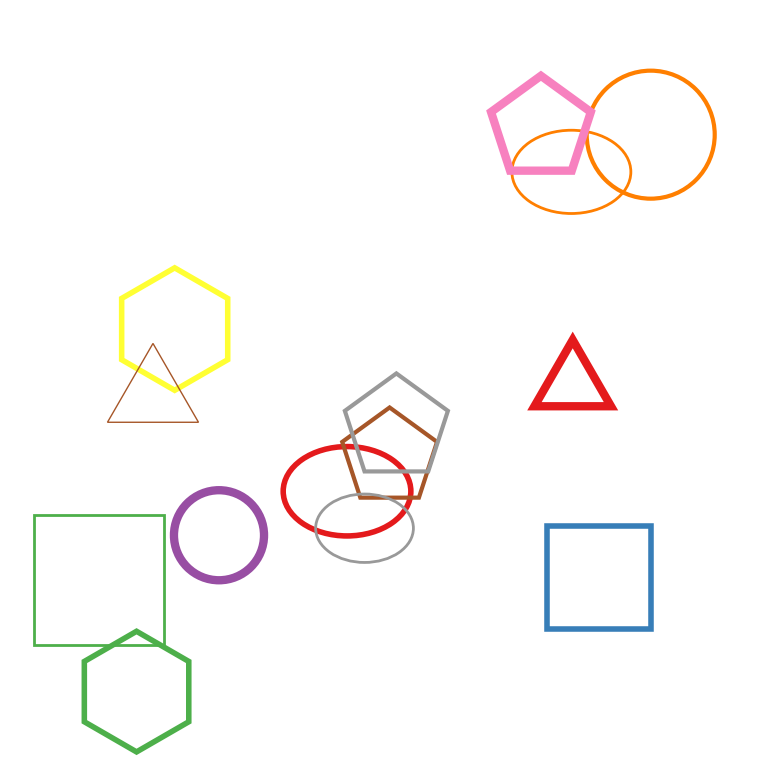[{"shape": "triangle", "thickness": 3, "radius": 0.29, "center": [0.744, 0.501]}, {"shape": "oval", "thickness": 2, "radius": 0.41, "center": [0.451, 0.362]}, {"shape": "square", "thickness": 2, "radius": 0.34, "center": [0.778, 0.25]}, {"shape": "hexagon", "thickness": 2, "radius": 0.39, "center": [0.177, 0.102]}, {"shape": "square", "thickness": 1, "radius": 0.42, "center": [0.128, 0.246]}, {"shape": "circle", "thickness": 3, "radius": 0.29, "center": [0.284, 0.305]}, {"shape": "circle", "thickness": 1.5, "radius": 0.42, "center": [0.845, 0.825]}, {"shape": "oval", "thickness": 1, "radius": 0.39, "center": [0.742, 0.777]}, {"shape": "hexagon", "thickness": 2, "radius": 0.4, "center": [0.227, 0.573]}, {"shape": "pentagon", "thickness": 1.5, "radius": 0.32, "center": [0.506, 0.406]}, {"shape": "triangle", "thickness": 0.5, "radius": 0.34, "center": [0.199, 0.486]}, {"shape": "pentagon", "thickness": 3, "radius": 0.34, "center": [0.703, 0.833]}, {"shape": "oval", "thickness": 1, "radius": 0.32, "center": [0.473, 0.314]}, {"shape": "pentagon", "thickness": 1.5, "radius": 0.35, "center": [0.515, 0.445]}]